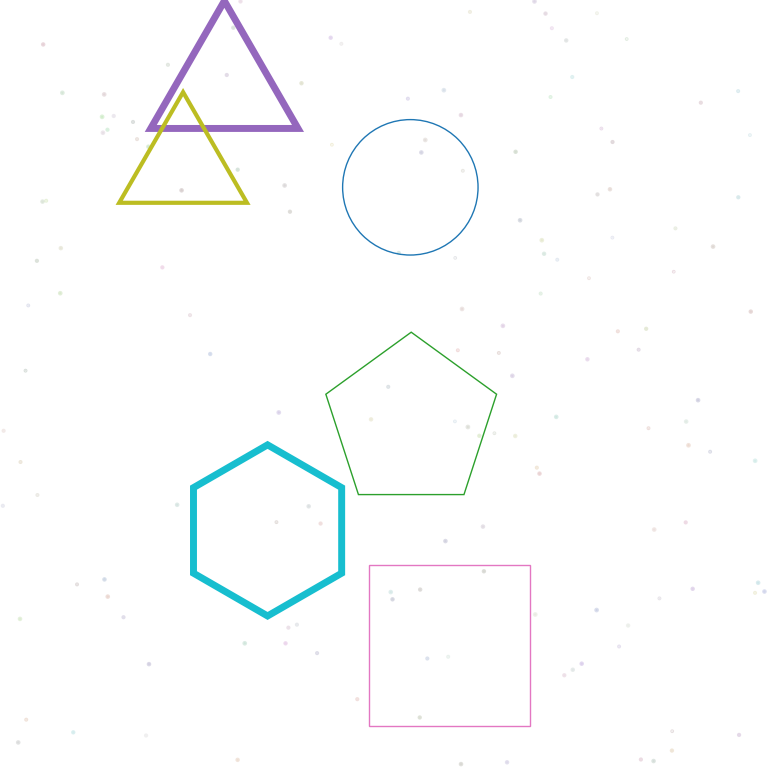[{"shape": "circle", "thickness": 0.5, "radius": 0.44, "center": [0.533, 0.757]}, {"shape": "pentagon", "thickness": 0.5, "radius": 0.58, "center": [0.534, 0.452]}, {"shape": "triangle", "thickness": 2.5, "radius": 0.55, "center": [0.291, 0.888]}, {"shape": "square", "thickness": 0.5, "radius": 0.52, "center": [0.583, 0.162]}, {"shape": "triangle", "thickness": 1.5, "radius": 0.48, "center": [0.238, 0.785]}, {"shape": "hexagon", "thickness": 2.5, "radius": 0.56, "center": [0.348, 0.311]}]